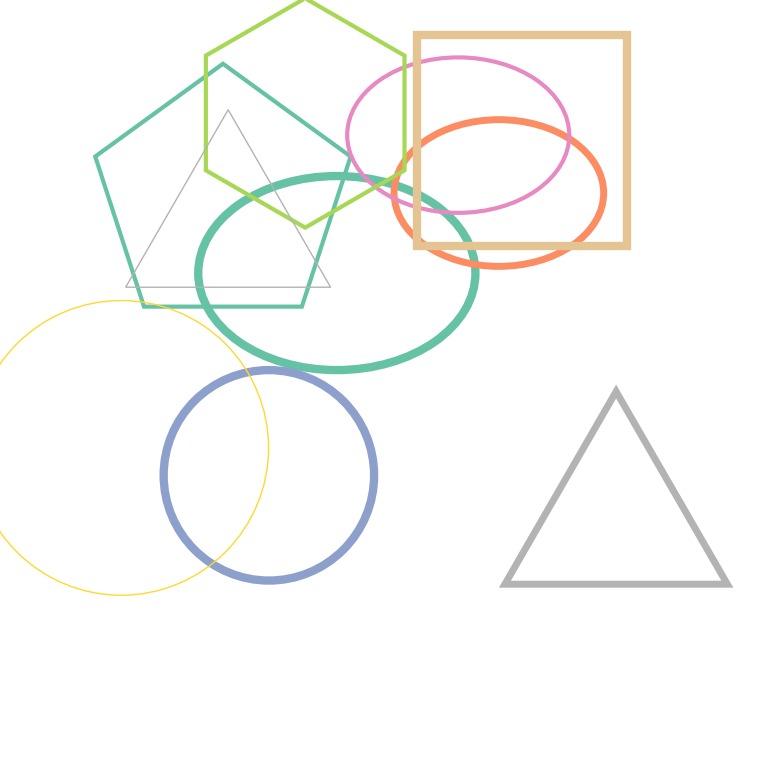[{"shape": "oval", "thickness": 3, "radius": 0.9, "center": [0.437, 0.645]}, {"shape": "pentagon", "thickness": 1.5, "radius": 0.87, "center": [0.29, 0.743]}, {"shape": "oval", "thickness": 2.5, "radius": 0.68, "center": [0.648, 0.749]}, {"shape": "circle", "thickness": 3, "radius": 0.68, "center": [0.349, 0.383]}, {"shape": "oval", "thickness": 1.5, "radius": 0.72, "center": [0.595, 0.825]}, {"shape": "hexagon", "thickness": 1.5, "radius": 0.74, "center": [0.396, 0.853]}, {"shape": "circle", "thickness": 0.5, "radius": 0.96, "center": [0.157, 0.418]}, {"shape": "square", "thickness": 3, "radius": 0.68, "center": [0.678, 0.817]}, {"shape": "triangle", "thickness": 2.5, "radius": 0.83, "center": [0.8, 0.325]}, {"shape": "triangle", "thickness": 0.5, "radius": 0.77, "center": [0.296, 0.704]}]